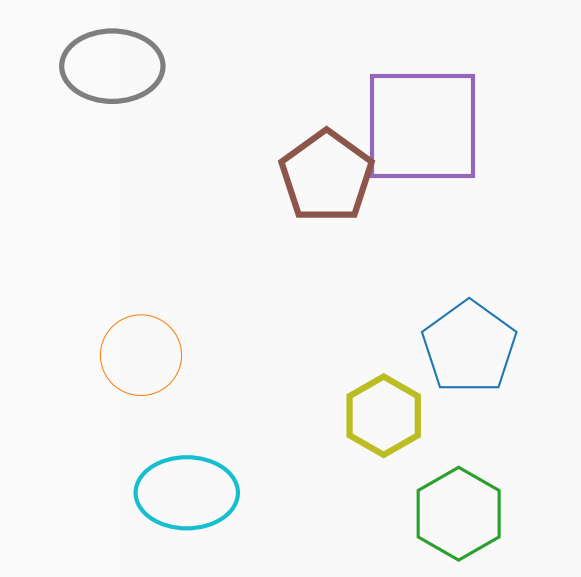[{"shape": "pentagon", "thickness": 1, "radius": 0.43, "center": [0.807, 0.398]}, {"shape": "circle", "thickness": 0.5, "radius": 0.35, "center": [0.243, 0.384]}, {"shape": "hexagon", "thickness": 1.5, "radius": 0.4, "center": [0.789, 0.11]}, {"shape": "square", "thickness": 2, "radius": 0.43, "center": [0.727, 0.781]}, {"shape": "pentagon", "thickness": 3, "radius": 0.41, "center": [0.562, 0.694]}, {"shape": "oval", "thickness": 2.5, "radius": 0.44, "center": [0.193, 0.885]}, {"shape": "hexagon", "thickness": 3, "radius": 0.34, "center": [0.66, 0.279]}, {"shape": "oval", "thickness": 2, "radius": 0.44, "center": [0.321, 0.146]}]